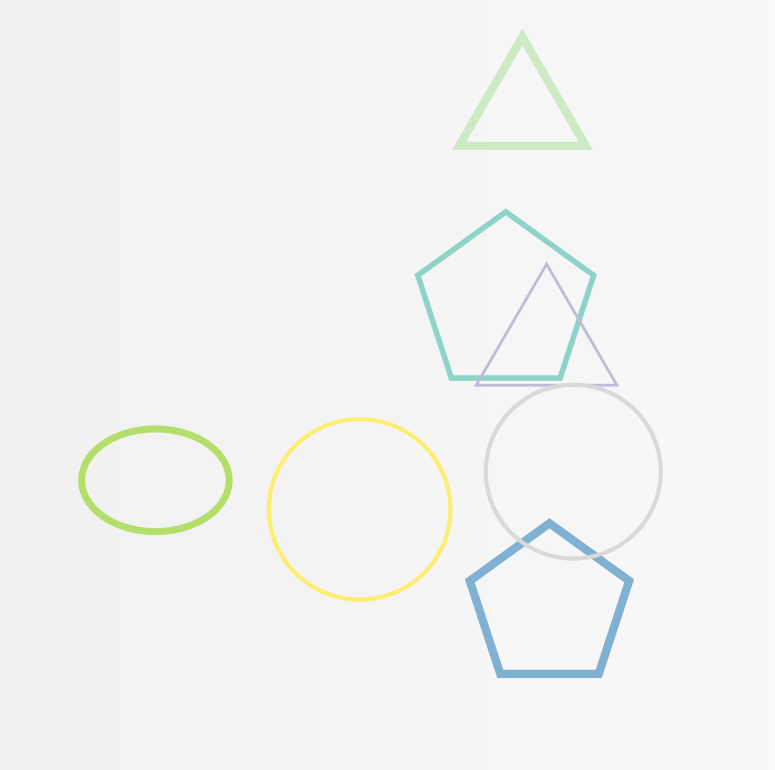[{"shape": "pentagon", "thickness": 2, "radius": 0.6, "center": [0.653, 0.606]}, {"shape": "triangle", "thickness": 1, "radius": 0.52, "center": [0.705, 0.552]}, {"shape": "pentagon", "thickness": 3, "radius": 0.54, "center": [0.709, 0.212]}, {"shape": "oval", "thickness": 2.5, "radius": 0.48, "center": [0.201, 0.376]}, {"shape": "circle", "thickness": 1.5, "radius": 0.56, "center": [0.74, 0.387]}, {"shape": "triangle", "thickness": 3, "radius": 0.47, "center": [0.674, 0.858]}, {"shape": "circle", "thickness": 1.5, "radius": 0.59, "center": [0.464, 0.338]}]